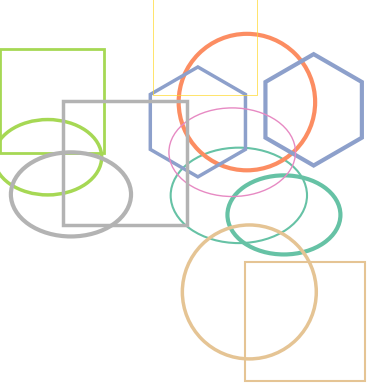[{"shape": "oval", "thickness": 3, "radius": 0.73, "center": [0.737, 0.442]}, {"shape": "oval", "thickness": 1.5, "radius": 0.89, "center": [0.62, 0.493]}, {"shape": "circle", "thickness": 3, "radius": 0.89, "center": [0.641, 0.735]}, {"shape": "hexagon", "thickness": 3, "radius": 0.72, "center": [0.815, 0.715]}, {"shape": "hexagon", "thickness": 2.5, "radius": 0.71, "center": [0.514, 0.683]}, {"shape": "oval", "thickness": 1, "radius": 0.82, "center": [0.603, 0.605]}, {"shape": "oval", "thickness": 2.5, "radius": 0.7, "center": [0.124, 0.592]}, {"shape": "square", "thickness": 2, "radius": 0.68, "center": [0.136, 0.737]}, {"shape": "square", "thickness": 0.5, "radius": 0.68, "center": [0.531, 0.89]}, {"shape": "square", "thickness": 1.5, "radius": 0.78, "center": [0.792, 0.165]}, {"shape": "circle", "thickness": 2.5, "radius": 0.87, "center": [0.648, 0.242]}, {"shape": "square", "thickness": 2.5, "radius": 0.8, "center": [0.325, 0.577]}, {"shape": "oval", "thickness": 3, "radius": 0.78, "center": [0.184, 0.495]}]